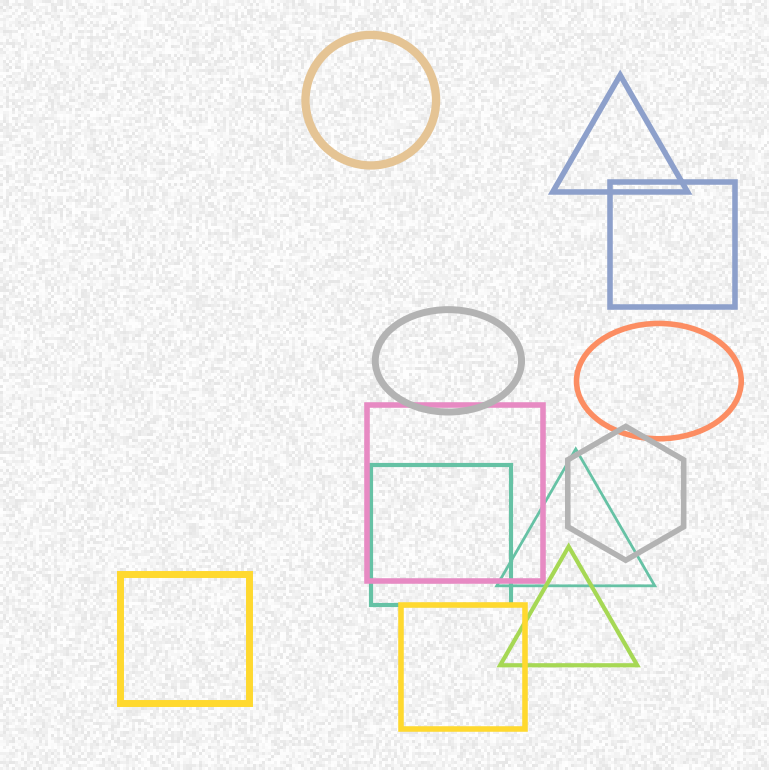[{"shape": "square", "thickness": 1.5, "radius": 0.45, "center": [0.572, 0.305]}, {"shape": "triangle", "thickness": 1, "radius": 0.59, "center": [0.748, 0.298]}, {"shape": "oval", "thickness": 2, "radius": 0.53, "center": [0.856, 0.505]}, {"shape": "square", "thickness": 2, "radius": 0.41, "center": [0.874, 0.682]}, {"shape": "triangle", "thickness": 2, "radius": 0.51, "center": [0.805, 0.801]}, {"shape": "square", "thickness": 2, "radius": 0.57, "center": [0.591, 0.359]}, {"shape": "triangle", "thickness": 1.5, "radius": 0.51, "center": [0.739, 0.187]}, {"shape": "square", "thickness": 2, "radius": 0.4, "center": [0.602, 0.134]}, {"shape": "square", "thickness": 2.5, "radius": 0.42, "center": [0.24, 0.171]}, {"shape": "circle", "thickness": 3, "radius": 0.42, "center": [0.482, 0.87]}, {"shape": "oval", "thickness": 2.5, "radius": 0.47, "center": [0.582, 0.531]}, {"shape": "hexagon", "thickness": 2, "radius": 0.43, "center": [0.813, 0.359]}]